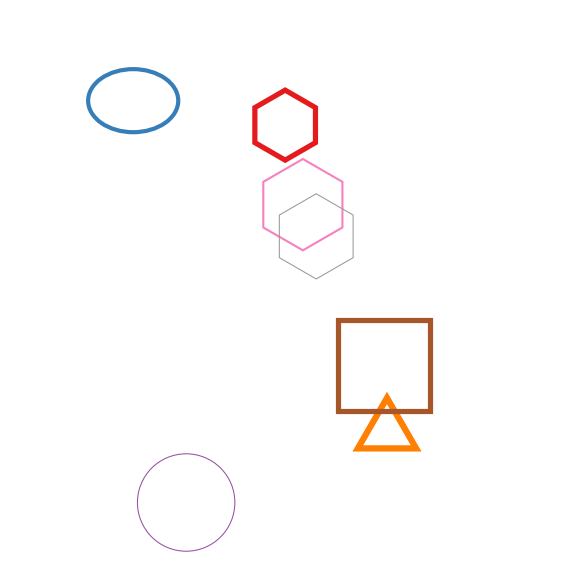[{"shape": "hexagon", "thickness": 2.5, "radius": 0.3, "center": [0.494, 0.782]}, {"shape": "oval", "thickness": 2, "radius": 0.39, "center": [0.231, 0.825]}, {"shape": "circle", "thickness": 0.5, "radius": 0.42, "center": [0.322, 0.129]}, {"shape": "triangle", "thickness": 3, "radius": 0.29, "center": [0.67, 0.252]}, {"shape": "square", "thickness": 2.5, "radius": 0.4, "center": [0.665, 0.366]}, {"shape": "hexagon", "thickness": 1, "radius": 0.4, "center": [0.524, 0.645]}, {"shape": "hexagon", "thickness": 0.5, "radius": 0.37, "center": [0.548, 0.59]}]